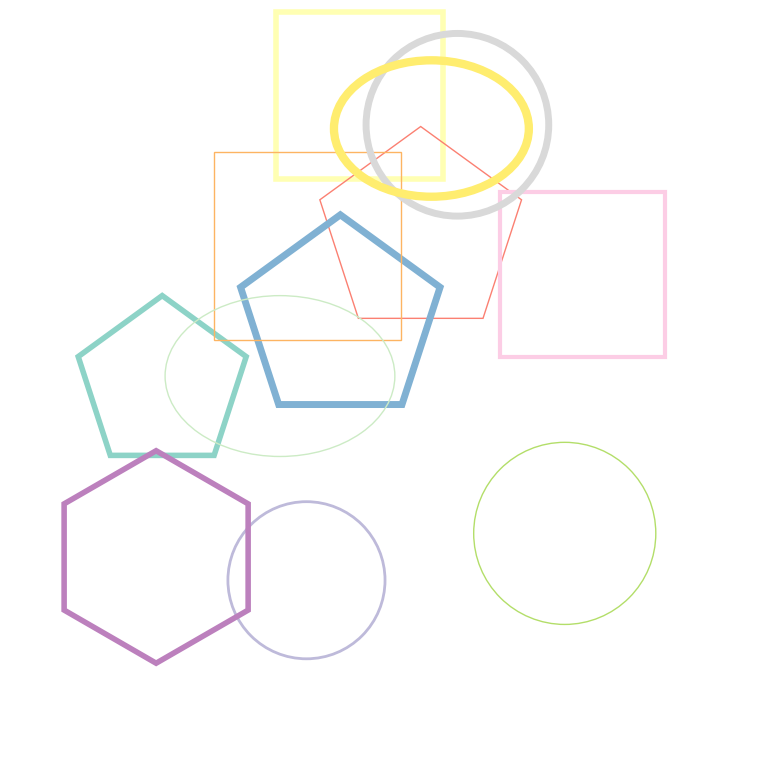[{"shape": "pentagon", "thickness": 2, "radius": 0.57, "center": [0.211, 0.501]}, {"shape": "square", "thickness": 2, "radius": 0.54, "center": [0.467, 0.876]}, {"shape": "circle", "thickness": 1, "radius": 0.51, "center": [0.398, 0.246]}, {"shape": "pentagon", "thickness": 0.5, "radius": 0.69, "center": [0.546, 0.698]}, {"shape": "pentagon", "thickness": 2.5, "radius": 0.68, "center": [0.442, 0.585]}, {"shape": "square", "thickness": 0.5, "radius": 0.61, "center": [0.399, 0.681]}, {"shape": "circle", "thickness": 0.5, "radius": 0.59, "center": [0.733, 0.307]}, {"shape": "square", "thickness": 1.5, "radius": 0.54, "center": [0.756, 0.643]}, {"shape": "circle", "thickness": 2.5, "radius": 0.59, "center": [0.594, 0.838]}, {"shape": "hexagon", "thickness": 2, "radius": 0.69, "center": [0.203, 0.277]}, {"shape": "oval", "thickness": 0.5, "radius": 0.75, "center": [0.364, 0.512]}, {"shape": "oval", "thickness": 3, "radius": 0.63, "center": [0.56, 0.833]}]